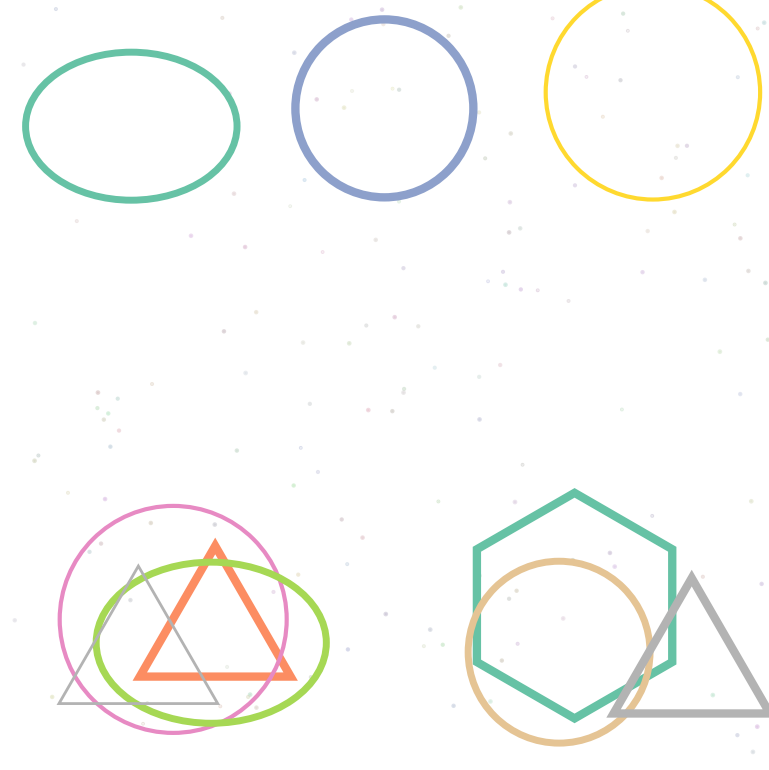[{"shape": "oval", "thickness": 2.5, "radius": 0.69, "center": [0.171, 0.836]}, {"shape": "hexagon", "thickness": 3, "radius": 0.73, "center": [0.746, 0.213]}, {"shape": "triangle", "thickness": 3, "radius": 0.57, "center": [0.28, 0.178]}, {"shape": "circle", "thickness": 3, "radius": 0.58, "center": [0.499, 0.859]}, {"shape": "circle", "thickness": 1.5, "radius": 0.74, "center": [0.225, 0.196]}, {"shape": "oval", "thickness": 2.5, "radius": 0.75, "center": [0.274, 0.165]}, {"shape": "circle", "thickness": 1.5, "radius": 0.7, "center": [0.848, 0.88]}, {"shape": "circle", "thickness": 2.5, "radius": 0.59, "center": [0.726, 0.153]}, {"shape": "triangle", "thickness": 3, "radius": 0.59, "center": [0.898, 0.132]}, {"shape": "triangle", "thickness": 1, "radius": 0.6, "center": [0.18, 0.146]}]